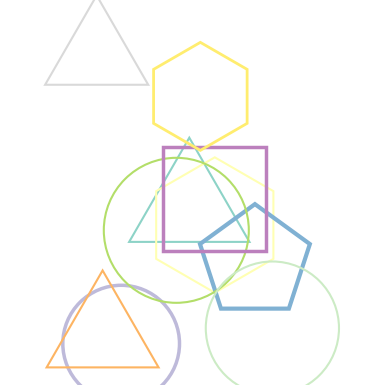[{"shape": "triangle", "thickness": 1.5, "radius": 0.9, "center": [0.492, 0.462]}, {"shape": "hexagon", "thickness": 1.5, "radius": 0.88, "center": [0.558, 0.416]}, {"shape": "circle", "thickness": 2.5, "radius": 0.76, "center": [0.315, 0.107]}, {"shape": "pentagon", "thickness": 3, "radius": 0.75, "center": [0.662, 0.32]}, {"shape": "triangle", "thickness": 1.5, "radius": 0.84, "center": [0.267, 0.13]}, {"shape": "circle", "thickness": 1.5, "radius": 0.94, "center": [0.458, 0.402]}, {"shape": "triangle", "thickness": 1.5, "radius": 0.77, "center": [0.251, 0.857]}, {"shape": "square", "thickness": 2.5, "radius": 0.67, "center": [0.557, 0.483]}, {"shape": "circle", "thickness": 1.5, "radius": 0.87, "center": [0.707, 0.148]}, {"shape": "hexagon", "thickness": 2, "radius": 0.7, "center": [0.52, 0.75]}]